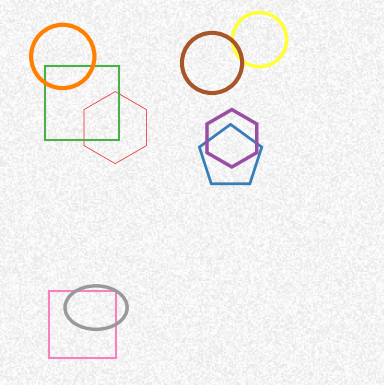[{"shape": "hexagon", "thickness": 0.5, "radius": 0.47, "center": [0.299, 0.669]}, {"shape": "pentagon", "thickness": 2, "radius": 0.43, "center": [0.599, 0.592]}, {"shape": "square", "thickness": 1.5, "radius": 0.48, "center": [0.213, 0.732]}, {"shape": "hexagon", "thickness": 2.5, "radius": 0.37, "center": [0.602, 0.641]}, {"shape": "circle", "thickness": 3, "radius": 0.41, "center": [0.163, 0.853]}, {"shape": "circle", "thickness": 2.5, "radius": 0.35, "center": [0.674, 0.897]}, {"shape": "circle", "thickness": 3, "radius": 0.39, "center": [0.551, 0.837]}, {"shape": "square", "thickness": 1.5, "radius": 0.44, "center": [0.215, 0.157]}, {"shape": "oval", "thickness": 2.5, "radius": 0.4, "center": [0.25, 0.201]}]